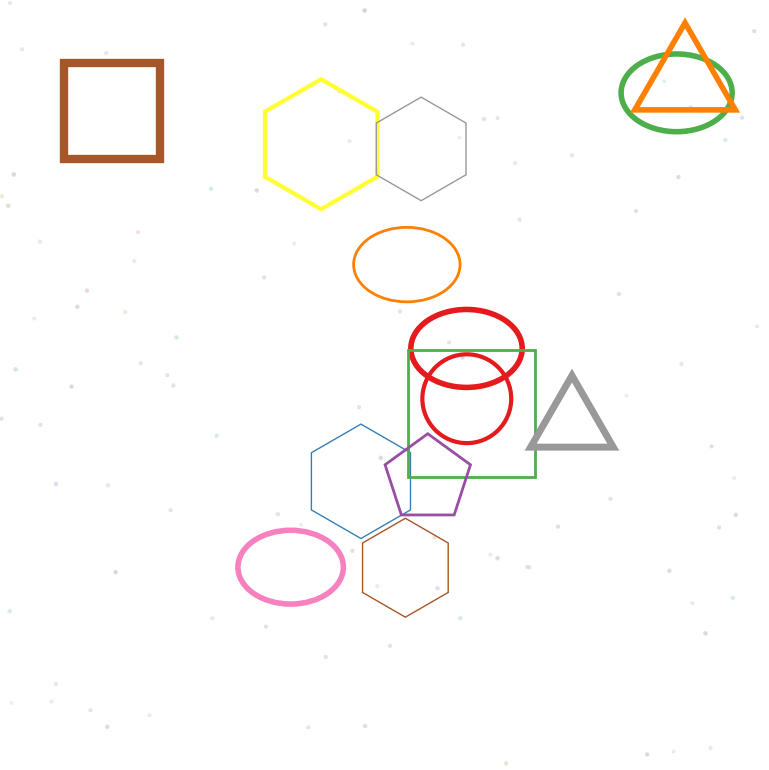[{"shape": "oval", "thickness": 2, "radius": 0.36, "center": [0.606, 0.547]}, {"shape": "circle", "thickness": 1.5, "radius": 0.29, "center": [0.606, 0.482]}, {"shape": "hexagon", "thickness": 0.5, "radius": 0.37, "center": [0.469, 0.375]}, {"shape": "square", "thickness": 1, "radius": 0.41, "center": [0.612, 0.463]}, {"shape": "oval", "thickness": 2, "radius": 0.36, "center": [0.879, 0.879]}, {"shape": "pentagon", "thickness": 1, "radius": 0.29, "center": [0.556, 0.378]}, {"shape": "oval", "thickness": 1, "radius": 0.35, "center": [0.528, 0.656]}, {"shape": "triangle", "thickness": 2, "radius": 0.38, "center": [0.89, 0.895]}, {"shape": "hexagon", "thickness": 1.5, "radius": 0.42, "center": [0.417, 0.813]}, {"shape": "hexagon", "thickness": 0.5, "radius": 0.32, "center": [0.526, 0.263]}, {"shape": "square", "thickness": 3, "radius": 0.31, "center": [0.146, 0.856]}, {"shape": "oval", "thickness": 2, "radius": 0.34, "center": [0.377, 0.263]}, {"shape": "triangle", "thickness": 2.5, "radius": 0.31, "center": [0.743, 0.45]}, {"shape": "hexagon", "thickness": 0.5, "radius": 0.34, "center": [0.547, 0.807]}]